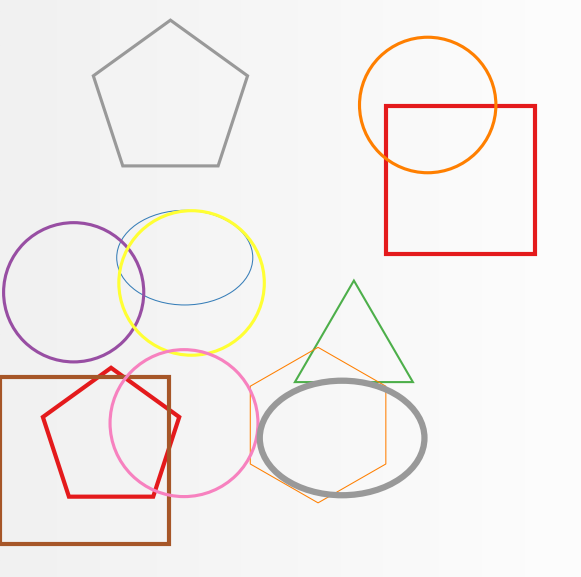[{"shape": "square", "thickness": 2, "radius": 0.64, "center": [0.793, 0.688]}, {"shape": "pentagon", "thickness": 2, "radius": 0.62, "center": [0.191, 0.239]}, {"shape": "oval", "thickness": 0.5, "radius": 0.59, "center": [0.318, 0.553]}, {"shape": "triangle", "thickness": 1, "radius": 0.59, "center": [0.609, 0.396]}, {"shape": "circle", "thickness": 1.5, "radius": 0.6, "center": [0.127, 0.493]}, {"shape": "circle", "thickness": 1.5, "radius": 0.59, "center": [0.736, 0.817]}, {"shape": "hexagon", "thickness": 0.5, "radius": 0.67, "center": [0.547, 0.263]}, {"shape": "circle", "thickness": 1.5, "radius": 0.63, "center": [0.33, 0.509]}, {"shape": "square", "thickness": 2, "radius": 0.73, "center": [0.145, 0.202]}, {"shape": "circle", "thickness": 1.5, "radius": 0.64, "center": [0.317, 0.266]}, {"shape": "oval", "thickness": 3, "radius": 0.71, "center": [0.589, 0.241]}, {"shape": "pentagon", "thickness": 1.5, "radius": 0.7, "center": [0.293, 0.825]}]